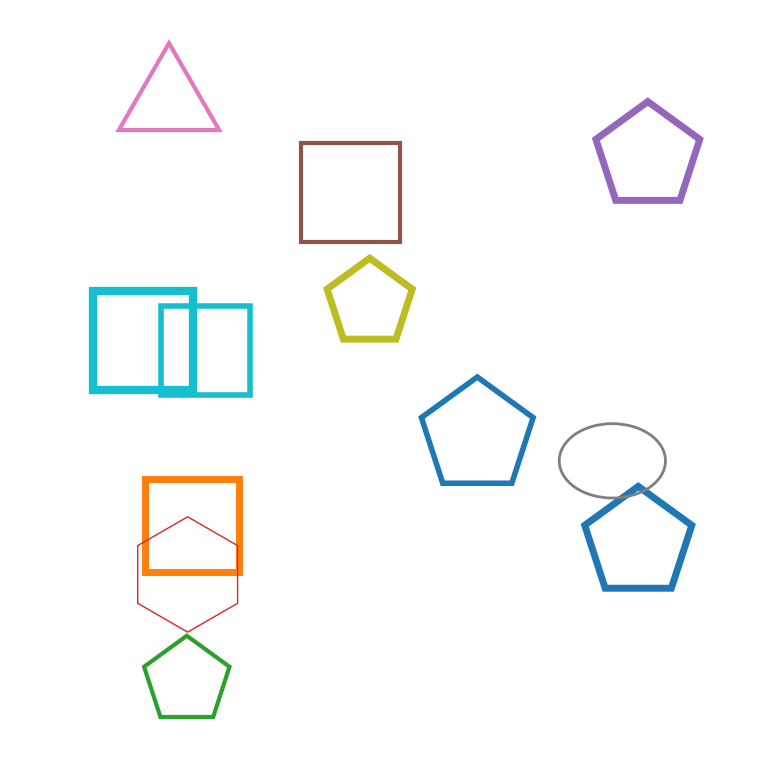[{"shape": "pentagon", "thickness": 2, "radius": 0.38, "center": [0.62, 0.434]}, {"shape": "pentagon", "thickness": 2.5, "radius": 0.37, "center": [0.829, 0.295]}, {"shape": "square", "thickness": 2.5, "radius": 0.3, "center": [0.249, 0.318]}, {"shape": "pentagon", "thickness": 1.5, "radius": 0.29, "center": [0.243, 0.116]}, {"shape": "hexagon", "thickness": 0.5, "radius": 0.37, "center": [0.244, 0.254]}, {"shape": "pentagon", "thickness": 2.5, "radius": 0.35, "center": [0.841, 0.797]}, {"shape": "square", "thickness": 1.5, "radius": 0.32, "center": [0.456, 0.75]}, {"shape": "triangle", "thickness": 1.5, "radius": 0.38, "center": [0.219, 0.869]}, {"shape": "oval", "thickness": 1, "radius": 0.34, "center": [0.795, 0.402]}, {"shape": "pentagon", "thickness": 2.5, "radius": 0.29, "center": [0.48, 0.607]}, {"shape": "square", "thickness": 2, "radius": 0.29, "center": [0.267, 0.545]}, {"shape": "square", "thickness": 3, "radius": 0.32, "center": [0.185, 0.558]}]